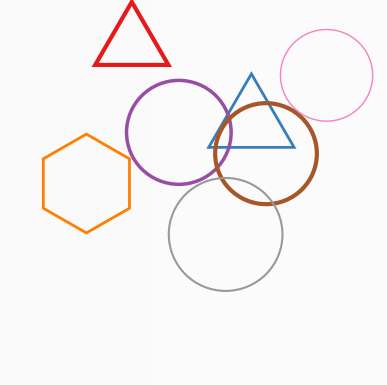[{"shape": "triangle", "thickness": 3, "radius": 0.55, "center": [0.34, 0.886]}, {"shape": "triangle", "thickness": 2, "radius": 0.64, "center": [0.649, 0.681]}, {"shape": "circle", "thickness": 2.5, "radius": 0.67, "center": [0.461, 0.656]}, {"shape": "hexagon", "thickness": 2, "radius": 0.64, "center": [0.223, 0.523]}, {"shape": "circle", "thickness": 3, "radius": 0.66, "center": [0.687, 0.601]}, {"shape": "circle", "thickness": 1, "radius": 0.6, "center": [0.843, 0.804]}, {"shape": "circle", "thickness": 1.5, "radius": 0.73, "center": [0.582, 0.391]}]